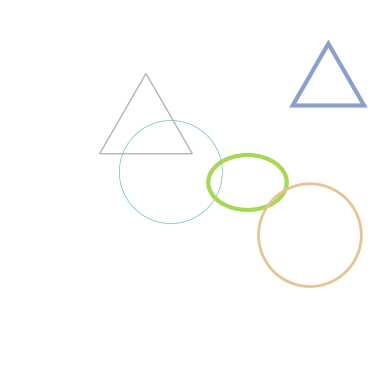[{"shape": "circle", "thickness": 0.5, "radius": 0.67, "center": [0.444, 0.553]}, {"shape": "triangle", "thickness": 3, "radius": 0.54, "center": [0.853, 0.78]}, {"shape": "oval", "thickness": 3, "radius": 0.51, "center": [0.643, 0.526]}, {"shape": "circle", "thickness": 2, "radius": 0.67, "center": [0.805, 0.389]}, {"shape": "triangle", "thickness": 1, "radius": 0.69, "center": [0.379, 0.67]}]